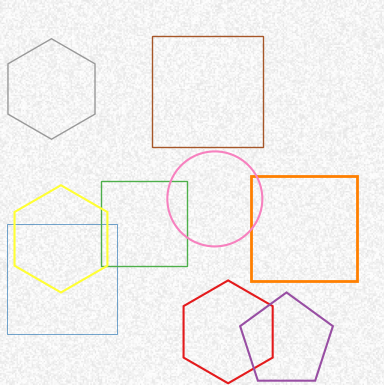[{"shape": "hexagon", "thickness": 1.5, "radius": 0.67, "center": [0.593, 0.138]}, {"shape": "square", "thickness": 0.5, "radius": 0.72, "center": [0.16, 0.276]}, {"shape": "square", "thickness": 1, "radius": 0.55, "center": [0.374, 0.419]}, {"shape": "pentagon", "thickness": 1.5, "radius": 0.63, "center": [0.744, 0.114]}, {"shape": "square", "thickness": 2, "radius": 0.69, "center": [0.789, 0.406]}, {"shape": "hexagon", "thickness": 1.5, "radius": 0.7, "center": [0.158, 0.38]}, {"shape": "square", "thickness": 1, "radius": 0.72, "center": [0.54, 0.763]}, {"shape": "circle", "thickness": 1.5, "radius": 0.62, "center": [0.558, 0.483]}, {"shape": "hexagon", "thickness": 1, "radius": 0.65, "center": [0.134, 0.769]}]